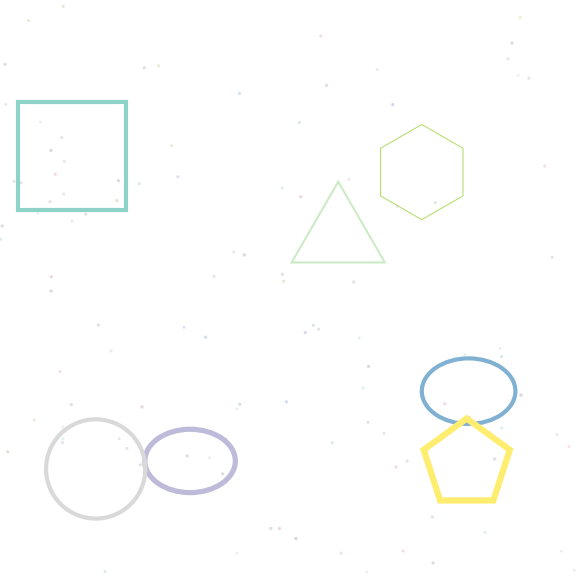[{"shape": "square", "thickness": 2, "radius": 0.47, "center": [0.124, 0.729]}, {"shape": "oval", "thickness": 2.5, "radius": 0.39, "center": [0.329, 0.201]}, {"shape": "oval", "thickness": 2, "radius": 0.41, "center": [0.811, 0.322]}, {"shape": "hexagon", "thickness": 0.5, "radius": 0.41, "center": [0.73, 0.701]}, {"shape": "circle", "thickness": 2, "radius": 0.43, "center": [0.166, 0.187]}, {"shape": "triangle", "thickness": 1, "radius": 0.47, "center": [0.586, 0.591]}, {"shape": "pentagon", "thickness": 3, "radius": 0.39, "center": [0.808, 0.196]}]